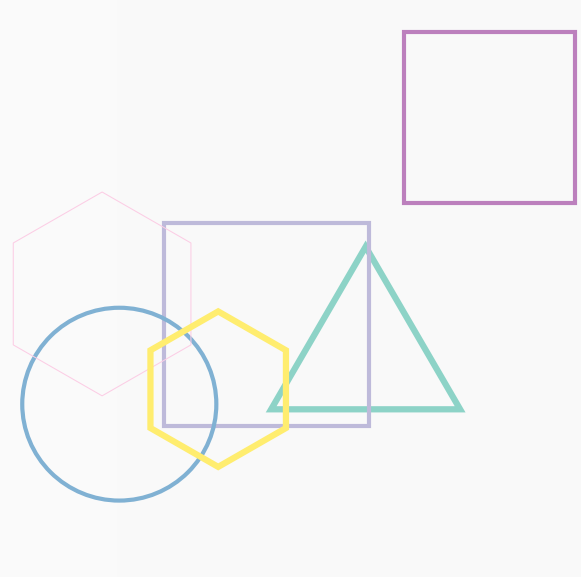[{"shape": "triangle", "thickness": 3, "radius": 0.94, "center": [0.629, 0.384]}, {"shape": "square", "thickness": 2, "radius": 0.88, "center": [0.458, 0.437]}, {"shape": "circle", "thickness": 2, "radius": 0.83, "center": [0.205, 0.299]}, {"shape": "hexagon", "thickness": 0.5, "radius": 0.88, "center": [0.176, 0.49]}, {"shape": "square", "thickness": 2, "radius": 0.74, "center": [0.842, 0.795]}, {"shape": "hexagon", "thickness": 3, "radius": 0.67, "center": [0.375, 0.325]}]